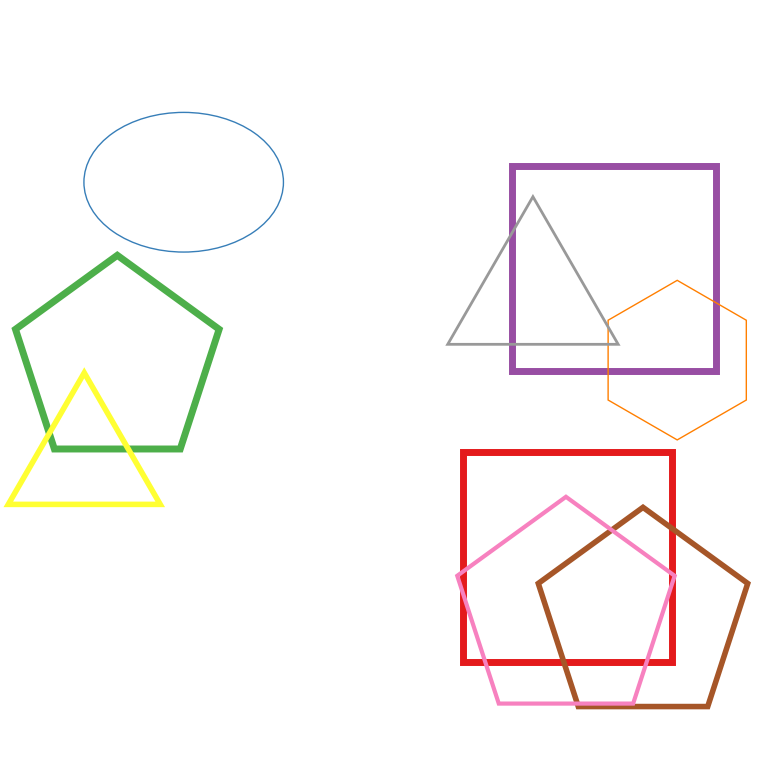[{"shape": "square", "thickness": 2.5, "radius": 0.68, "center": [0.737, 0.277]}, {"shape": "oval", "thickness": 0.5, "radius": 0.65, "center": [0.239, 0.763]}, {"shape": "pentagon", "thickness": 2.5, "radius": 0.7, "center": [0.152, 0.529]}, {"shape": "square", "thickness": 2.5, "radius": 0.66, "center": [0.797, 0.651]}, {"shape": "hexagon", "thickness": 0.5, "radius": 0.52, "center": [0.88, 0.532]}, {"shape": "triangle", "thickness": 2, "radius": 0.57, "center": [0.109, 0.402]}, {"shape": "pentagon", "thickness": 2, "radius": 0.72, "center": [0.835, 0.198]}, {"shape": "pentagon", "thickness": 1.5, "radius": 0.74, "center": [0.735, 0.206]}, {"shape": "triangle", "thickness": 1, "radius": 0.64, "center": [0.692, 0.617]}]